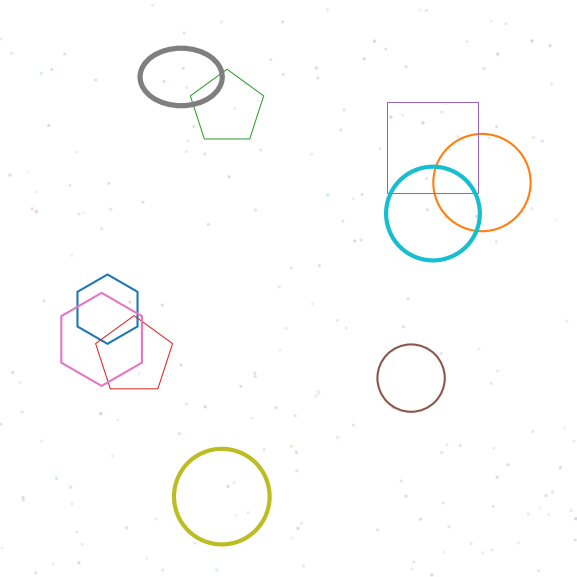[{"shape": "hexagon", "thickness": 1, "radius": 0.3, "center": [0.186, 0.464]}, {"shape": "circle", "thickness": 1, "radius": 0.42, "center": [0.835, 0.683]}, {"shape": "pentagon", "thickness": 0.5, "radius": 0.33, "center": [0.393, 0.812]}, {"shape": "pentagon", "thickness": 0.5, "radius": 0.35, "center": [0.232, 0.383]}, {"shape": "square", "thickness": 0.5, "radius": 0.39, "center": [0.749, 0.743]}, {"shape": "circle", "thickness": 1, "radius": 0.29, "center": [0.712, 0.344]}, {"shape": "hexagon", "thickness": 1, "radius": 0.4, "center": [0.176, 0.411]}, {"shape": "oval", "thickness": 2.5, "radius": 0.36, "center": [0.314, 0.866]}, {"shape": "circle", "thickness": 2, "radius": 0.41, "center": [0.384, 0.139]}, {"shape": "circle", "thickness": 2, "radius": 0.41, "center": [0.75, 0.629]}]